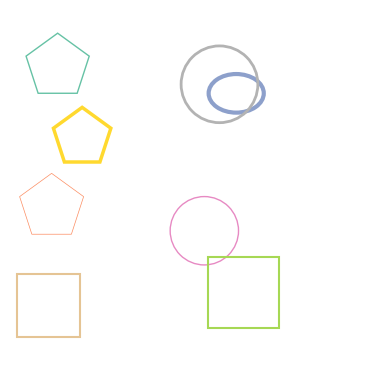[{"shape": "pentagon", "thickness": 1, "radius": 0.43, "center": [0.15, 0.828]}, {"shape": "pentagon", "thickness": 0.5, "radius": 0.44, "center": [0.134, 0.462]}, {"shape": "oval", "thickness": 3, "radius": 0.36, "center": [0.614, 0.758]}, {"shape": "circle", "thickness": 1, "radius": 0.44, "center": [0.531, 0.401]}, {"shape": "square", "thickness": 1.5, "radius": 0.46, "center": [0.631, 0.24]}, {"shape": "pentagon", "thickness": 2.5, "radius": 0.39, "center": [0.213, 0.643]}, {"shape": "square", "thickness": 1.5, "radius": 0.41, "center": [0.125, 0.206]}, {"shape": "circle", "thickness": 2, "radius": 0.5, "center": [0.57, 0.781]}]